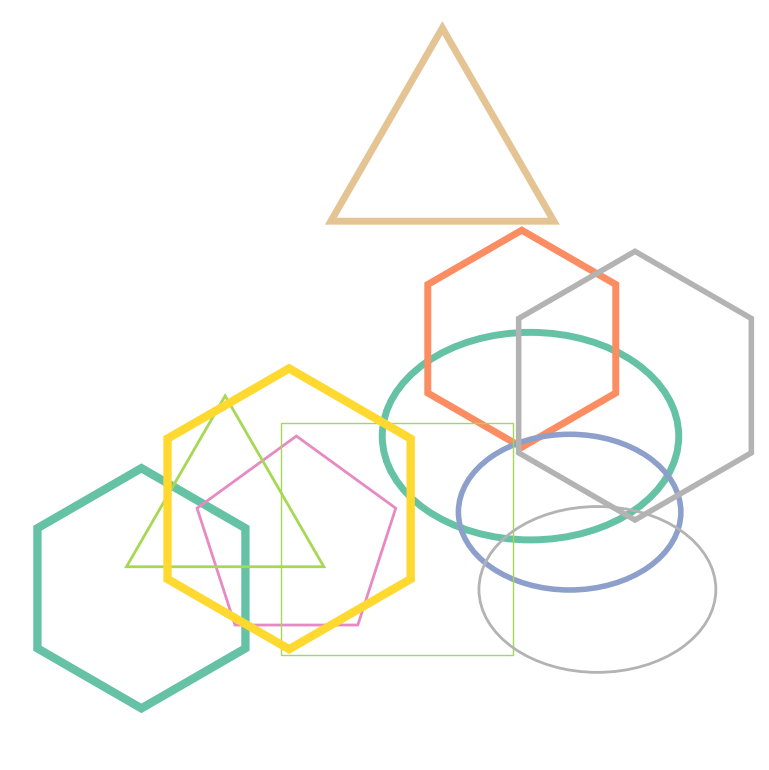[{"shape": "hexagon", "thickness": 3, "radius": 0.78, "center": [0.184, 0.236]}, {"shape": "oval", "thickness": 2.5, "radius": 0.96, "center": [0.689, 0.434]}, {"shape": "hexagon", "thickness": 2.5, "radius": 0.7, "center": [0.678, 0.56]}, {"shape": "oval", "thickness": 2, "radius": 0.72, "center": [0.74, 0.335]}, {"shape": "pentagon", "thickness": 1, "radius": 0.68, "center": [0.385, 0.298]}, {"shape": "square", "thickness": 0.5, "radius": 0.75, "center": [0.515, 0.3]}, {"shape": "triangle", "thickness": 1, "radius": 0.74, "center": [0.292, 0.338]}, {"shape": "hexagon", "thickness": 3, "radius": 0.91, "center": [0.375, 0.339]}, {"shape": "triangle", "thickness": 2.5, "radius": 0.84, "center": [0.574, 0.796]}, {"shape": "oval", "thickness": 1, "radius": 0.77, "center": [0.776, 0.234]}, {"shape": "hexagon", "thickness": 2, "radius": 0.87, "center": [0.825, 0.499]}]